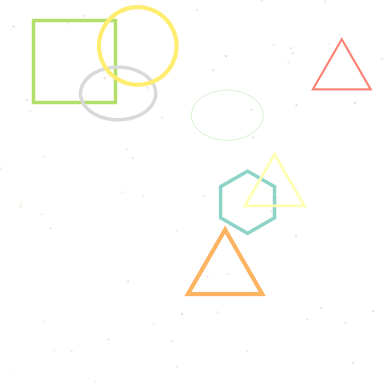[{"shape": "hexagon", "thickness": 2.5, "radius": 0.4, "center": [0.643, 0.475]}, {"shape": "triangle", "thickness": 2, "radius": 0.45, "center": [0.713, 0.51]}, {"shape": "triangle", "thickness": 1.5, "radius": 0.43, "center": [0.888, 0.811]}, {"shape": "triangle", "thickness": 3, "radius": 0.56, "center": [0.585, 0.292]}, {"shape": "square", "thickness": 2.5, "radius": 0.53, "center": [0.192, 0.842]}, {"shape": "oval", "thickness": 2.5, "radius": 0.49, "center": [0.307, 0.757]}, {"shape": "oval", "thickness": 0.5, "radius": 0.47, "center": [0.59, 0.701]}, {"shape": "circle", "thickness": 3, "radius": 0.5, "center": [0.358, 0.881]}]